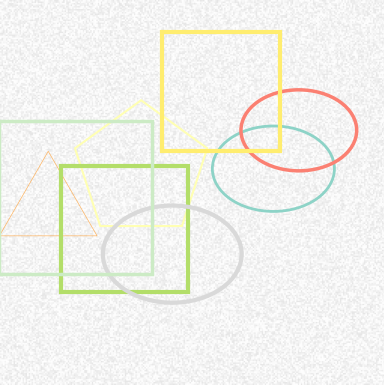[{"shape": "oval", "thickness": 2, "radius": 0.79, "center": [0.71, 0.562]}, {"shape": "pentagon", "thickness": 1.5, "radius": 0.9, "center": [0.367, 0.559]}, {"shape": "oval", "thickness": 2.5, "radius": 0.75, "center": [0.776, 0.661]}, {"shape": "triangle", "thickness": 0.5, "radius": 0.73, "center": [0.125, 0.461]}, {"shape": "square", "thickness": 3, "radius": 0.82, "center": [0.323, 0.405]}, {"shape": "oval", "thickness": 3, "radius": 0.9, "center": [0.447, 0.34]}, {"shape": "square", "thickness": 2.5, "radius": 0.99, "center": [0.196, 0.487]}, {"shape": "square", "thickness": 3, "radius": 0.77, "center": [0.574, 0.762]}]